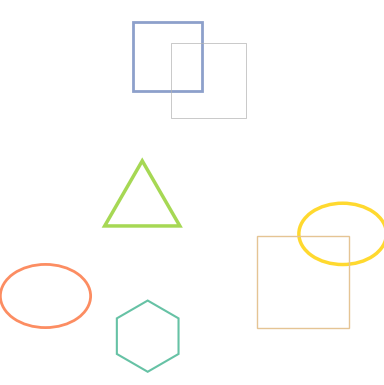[{"shape": "hexagon", "thickness": 1.5, "radius": 0.46, "center": [0.384, 0.127]}, {"shape": "oval", "thickness": 2, "radius": 0.59, "center": [0.118, 0.231]}, {"shape": "square", "thickness": 2, "radius": 0.45, "center": [0.435, 0.854]}, {"shape": "triangle", "thickness": 2.5, "radius": 0.56, "center": [0.369, 0.469]}, {"shape": "oval", "thickness": 2.5, "radius": 0.57, "center": [0.89, 0.393]}, {"shape": "square", "thickness": 1, "radius": 0.6, "center": [0.786, 0.267]}, {"shape": "square", "thickness": 0.5, "radius": 0.49, "center": [0.54, 0.79]}]